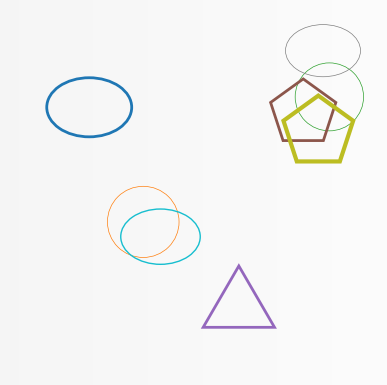[{"shape": "oval", "thickness": 2, "radius": 0.55, "center": [0.23, 0.721]}, {"shape": "circle", "thickness": 0.5, "radius": 0.46, "center": [0.37, 0.424]}, {"shape": "circle", "thickness": 0.5, "radius": 0.44, "center": [0.85, 0.748]}, {"shape": "triangle", "thickness": 2, "radius": 0.53, "center": [0.616, 0.203]}, {"shape": "pentagon", "thickness": 2, "radius": 0.44, "center": [0.782, 0.706]}, {"shape": "oval", "thickness": 0.5, "radius": 0.48, "center": [0.834, 0.868]}, {"shape": "pentagon", "thickness": 3, "radius": 0.47, "center": [0.821, 0.657]}, {"shape": "oval", "thickness": 1, "radius": 0.51, "center": [0.414, 0.385]}]